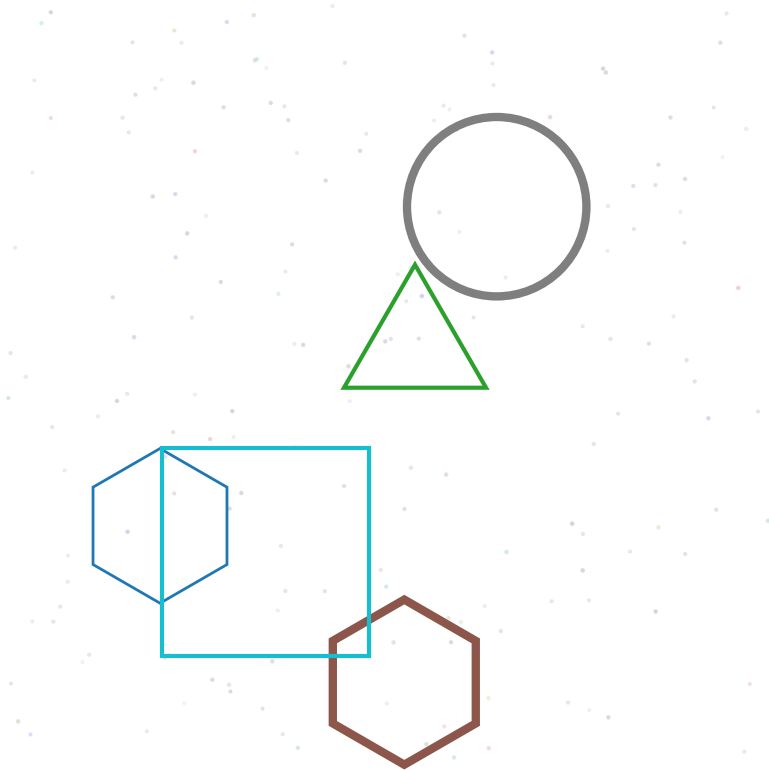[{"shape": "hexagon", "thickness": 1, "radius": 0.5, "center": [0.208, 0.317]}, {"shape": "triangle", "thickness": 1.5, "radius": 0.53, "center": [0.539, 0.55]}, {"shape": "hexagon", "thickness": 3, "radius": 0.54, "center": [0.525, 0.114]}, {"shape": "circle", "thickness": 3, "radius": 0.58, "center": [0.645, 0.732]}, {"shape": "square", "thickness": 1.5, "radius": 0.67, "center": [0.345, 0.283]}]